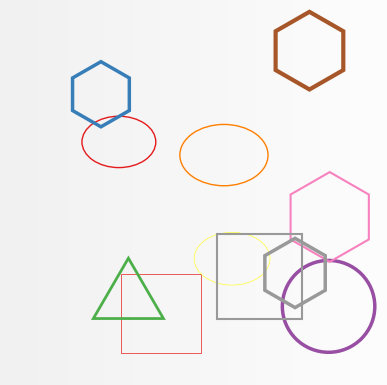[{"shape": "square", "thickness": 0.5, "radius": 0.51, "center": [0.416, 0.185]}, {"shape": "oval", "thickness": 1, "radius": 0.48, "center": [0.307, 0.631]}, {"shape": "hexagon", "thickness": 2.5, "radius": 0.42, "center": [0.26, 0.755]}, {"shape": "triangle", "thickness": 2, "radius": 0.52, "center": [0.331, 0.225]}, {"shape": "circle", "thickness": 2.5, "radius": 0.6, "center": [0.848, 0.204]}, {"shape": "oval", "thickness": 1, "radius": 0.57, "center": [0.578, 0.597]}, {"shape": "oval", "thickness": 0.5, "radius": 0.49, "center": [0.599, 0.328]}, {"shape": "hexagon", "thickness": 3, "radius": 0.5, "center": [0.799, 0.868]}, {"shape": "hexagon", "thickness": 1.5, "radius": 0.58, "center": [0.851, 0.436]}, {"shape": "square", "thickness": 1.5, "radius": 0.55, "center": [0.67, 0.282]}, {"shape": "hexagon", "thickness": 2.5, "radius": 0.45, "center": [0.761, 0.291]}]